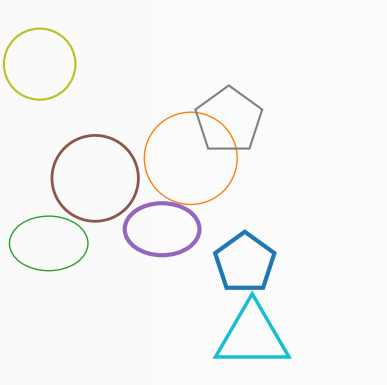[{"shape": "pentagon", "thickness": 3, "radius": 0.4, "center": [0.632, 0.318]}, {"shape": "circle", "thickness": 1, "radius": 0.6, "center": [0.492, 0.589]}, {"shape": "oval", "thickness": 1, "radius": 0.51, "center": [0.126, 0.368]}, {"shape": "oval", "thickness": 3, "radius": 0.48, "center": [0.418, 0.405]}, {"shape": "circle", "thickness": 2, "radius": 0.56, "center": [0.246, 0.537]}, {"shape": "pentagon", "thickness": 1.5, "radius": 0.45, "center": [0.59, 0.687]}, {"shape": "circle", "thickness": 1.5, "radius": 0.46, "center": [0.102, 0.833]}, {"shape": "triangle", "thickness": 2.5, "radius": 0.55, "center": [0.651, 0.128]}]